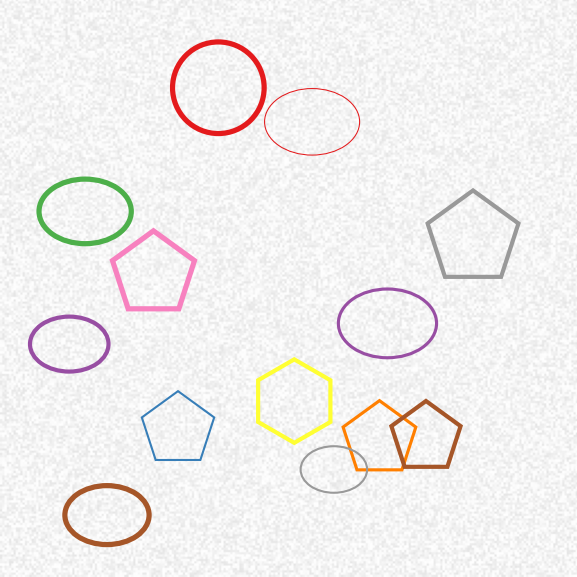[{"shape": "circle", "thickness": 2.5, "radius": 0.4, "center": [0.378, 0.847]}, {"shape": "oval", "thickness": 0.5, "radius": 0.41, "center": [0.54, 0.788]}, {"shape": "pentagon", "thickness": 1, "radius": 0.33, "center": [0.308, 0.256]}, {"shape": "oval", "thickness": 2.5, "radius": 0.4, "center": [0.147, 0.633]}, {"shape": "oval", "thickness": 1.5, "radius": 0.43, "center": [0.671, 0.439]}, {"shape": "oval", "thickness": 2, "radius": 0.34, "center": [0.12, 0.403]}, {"shape": "pentagon", "thickness": 1.5, "radius": 0.33, "center": [0.657, 0.239]}, {"shape": "hexagon", "thickness": 2, "radius": 0.36, "center": [0.51, 0.305]}, {"shape": "oval", "thickness": 2.5, "radius": 0.36, "center": [0.185, 0.107]}, {"shape": "pentagon", "thickness": 2, "radius": 0.32, "center": [0.738, 0.242]}, {"shape": "pentagon", "thickness": 2.5, "radius": 0.37, "center": [0.266, 0.525]}, {"shape": "pentagon", "thickness": 2, "radius": 0.41, "center": [0.819, 0.587]}, {"shape": "oval", "thickness": 1, "radius": 0.29, "center": [0.578, 0.186]}]